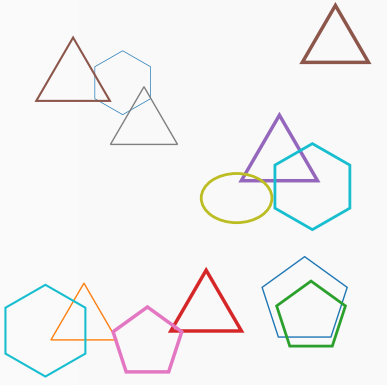[{"shape": "hexagon", "thickness": 0.5, "radius": 0.42, "center": [0.317, 0.785]}, {"shape": "pentagon", "thickness": 1, "radius": 0.58, "center": [0.786, 0.218]}, {"shape": "triangle", "thickness": 1, "radius": 0.49, "center": [0.217, 0.166]}, {"shape": "pentagon", "thickness": 2, "radius": 0.47, "center": [0.803, 0.177]}, {"shape": "triangle", "thickness": 2.5, "radius": 0.53, "center": [0.532, 0.193]}, {"shape": "triangle", "thickness": 2.5, "radius": 0.57, "center": [0.721, 0.587]}, {"shape": "triangle", "thickness": 2.5, "radius": 0.49, "center": [0.866, 0.887]}, {"shape": "triangle", "thickness": 1.5, "radius": 0.55, "center": [0.189, 0.793]}, {"shape": "pentagon", "thickness": 2.5, "radius": 0.47, "center": [0.38, 0.109]}, {"shape": "triangle", "thickness": 1, "radius": 0.5, "center": [0.372, 0.675]}, {"shape": "oval", "thickness": 2, "radius": 0.46, "center": [0.611, 0.485]}, {"shape": "hexagon", "thickness": 1.5, "radius": 0.6, "center": [0.117, 0.141]}, {"shape": "hexagon", "thickness": 2, "radius": 0.56, "center": [0.806, 0.515]}]